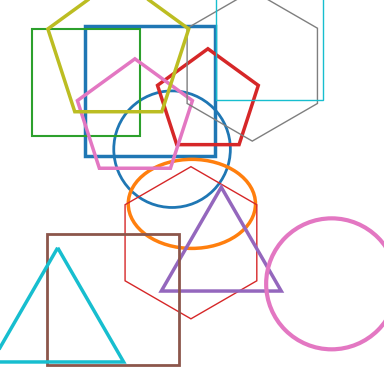[{"shape": "square", "thickness": 2.5, "radius": 0.84, "center": [0.389, 0.763]}, {"shape": "circle", "thickness": 2, "radius": 0.76, "center": [0.447, 0.613]}, {"shape": "oval", "thickness": 2.5, "radius": 0.83, "center": [0.498, 0.47]}, {"shape": "square", "thickness": 1.5, "radius": 0.7, "center": [0.223, 0.786]}, {"shape": "pentagon", "thickness": 2.5, "radius": 0.69, "center": [0.54, 0.736]}, {"shape": "hexagon", "thickness": 1, "radius": 0.99, "center": [0.496, 0.369]}, {"shape": "triangle", "thickness": 2.5, "radius": 0.9, "center": [0.575, 0.334]}, {"shape": "square", "thickness": 2, "radius": 0.85, "center": [0.293, 0.221]}, {"shape": "pentagon", "thickness": 2.5, "radius": 0.79, "center": [0.35, 0.69]}, {"shape": "circle", "thickness": 3, "radius": 0.85, "center": [0.861, 0.263]}, {"shape": "hexagon", "thickness": 1, "radius": 0.98, "center": [0.655, 0.829]}, {"shape": "pentagon", "thickness": 2.5, "radius": 0.96, "center": [0.307, 0.865]}, {"shape": "triangle", "thickness": 2.5, "radius": 0.99, "center": [0.15, 0.159]}, {"shape": "square", "thickness": 1, "radius": 0.7, "center": [0.7, 0.88]}]